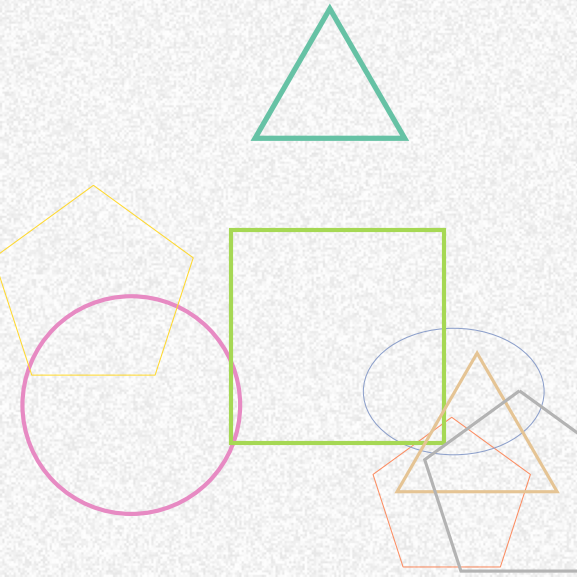[{"shape": "triangle", "thickness": 2.5, "radius": 0.75, "center": [0.571, 0.834]}, {"shape": "pentagon", "thickness": 0.5, "radius": 0.72, "center": [0.782, 0.133]}, {"shape": "oval", "thickness": 0.5, "radius": 0.78, "center": [0.786, 0.321]}, {"shape": "circle", "thickness": 2, "radius": 0.94, "center": [0.227, 0.298]}, {"shape": "square", "thickness": 2, "radius": 0.92, "center": [0.585, 0.417]}, {"shape": "pentagon", "thickness": 0.5, "radius": 0.91, "center": [0.162, 0.497]}, {"shape": "triangle", "thickness": 1.5, "radius": 0.8, "center": [0.826, 0.228]}, {"shape": "pentagon", "thickness": 1.5, "radius": 0.86, "center": [0.9, 0.15]}]